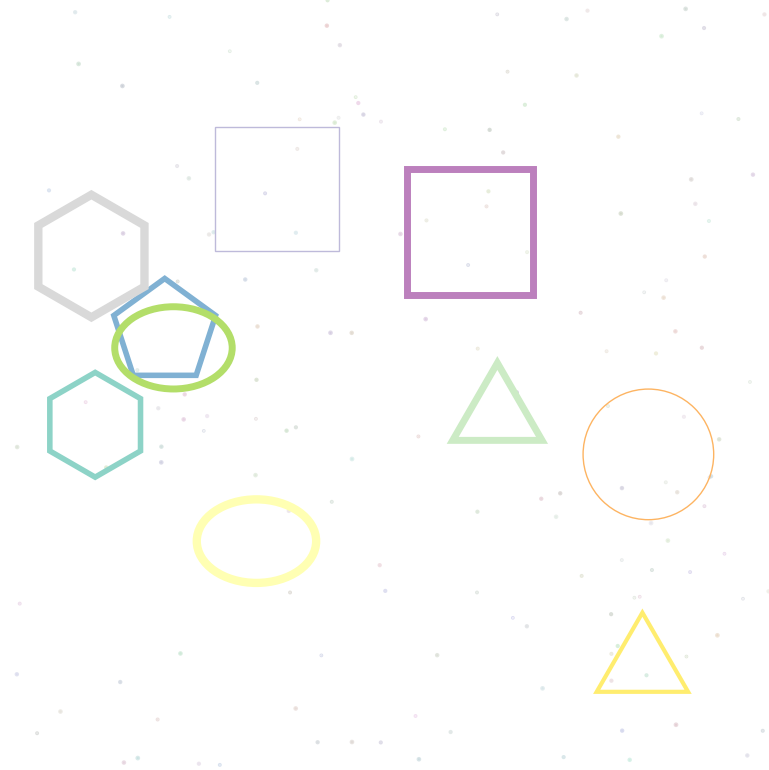[{"shape": "hexagon", "thickness": 2, "radius": 0.34, "center": [0.124, 0.448]}, {"shape": "oval", "thickness": 3, "radius": 0.39, "center": [0.333, 0.297]}, {"shape": "square", "thickness": 0.5, "radius": 0.4, "center": [0.36, 0.755]}, {"shape": "pentagon", "thickness": 2, "radius": 0.35, "center": [0.214, 0.569]}, {"shape": "circle", "thickness": 0.5, "radius": 0.42, "center": [0.842, 0.41]}, {"shape": "oval", "thickness": 2.5, "radius": 0.38, "center": [0.225, 0.548]}, {"shape": "hexagon", "thickness": 3, "radius": 0.4, "center": [0.119, 0.667]}, {"shape": "square", "thickness": 2.5, "radius": 0.41, "center": [0.61, 0.699]}, {"shape": "triangle", "thickness": 2.5, "radius": 0.33, "center": [0.646, 0.462]}, {"shape": "triangle", "thickness": 1.5, "radius": 0.34, "center": [0.834, 0.136]}]